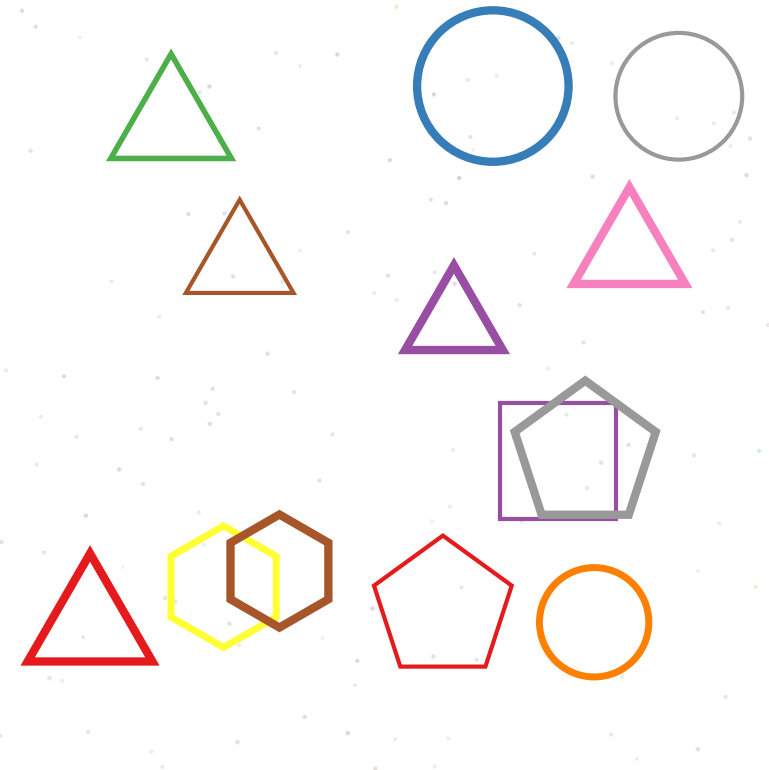[{"shape": "triangle", "thickness": 3, "radius": 0.47, "center": [0.117, 0.188]}, {"shape": "pentagon", "thickness": 1.5, "radius": 0.47, "center": [0.575, 0.21]}, {"shape": "circle", "thickness": 3, "radius": 0.49, "center": [0.64, 0.888]}, {"shape": "triangle", "thickness": 2, "radius": 0.45, "center": [0.222, 0.839]}, {"shape": "triangle", "thickness": 3, "radius": 0.37, "center": [0.59, 0.582]}, {"shape": "square", "thickness": 1.5, "radius": 0.38, "center": [0.725, 0.401]}, {"shape": "circle", "thickness": 2.5, "radius": 0.36, "center": [0.772, 0.192]}, {"shape": "hexagon", "thickness": 2.5, "radius": 0.39, "center": [0.29, 0.238]}, {"shape": "triangle", "thickness": 1.5, "radius": 0.4, "center": [0.311, 0.66]}, {"shape": "hexagon", "thickness": 3, "radius": 0.37, "center": [0.363, 0.258]}, {"shape": "triangle", "thickness": 3, "radius": 0.42, "center": [0.817, 0.673]}, {"shape": "pentagon", "thickness": 3, "radius": 0.48, "center": [0.76, 0.409]}, {"shape": "circle", "thickness": 1.5, "radius": 0.41, "center": [0.882, 0.875]}]